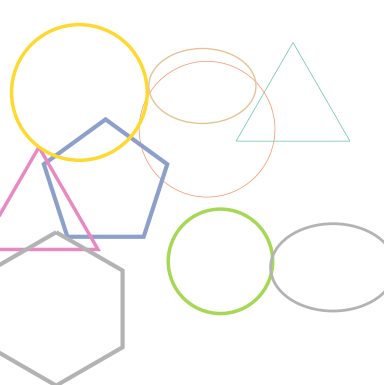[{"shape": "triangle", "thickness": 0.5, "radius": 0.85, "center": [0.761, 0.719]}, {"shape": "circle", "thickness": 0.5, "radius": 0.88, "center": [0.538, 0.664]}, {"shape": "pentagon", "thickness": 3, "radius": 0.84, "center": [0.274, 0.521]}, {"shape": "triangle", "thickness": 2.5, "radius": 0.89, "center": [0.101, 0.441]}, {"shape": "circle", "thickness": 2.5, "radius": 0.68, "center": [0.573, 0.321]}, {"shape": "circle", "thickness": 2.5, "radius": 0.88, "center": [0.206, 0.76]}, {"shape": "oval", "thickness": 1, "radius": 0.7, "center": [0.526, 0.777]}, {"shape": "hexagon", "thickness": 3, "radius": 1.0, "center": [0.146, 0.198]}, {"shape": "oval", "thickness": 2, "radius": 0.81, "center": [0.865, 0.306]}]